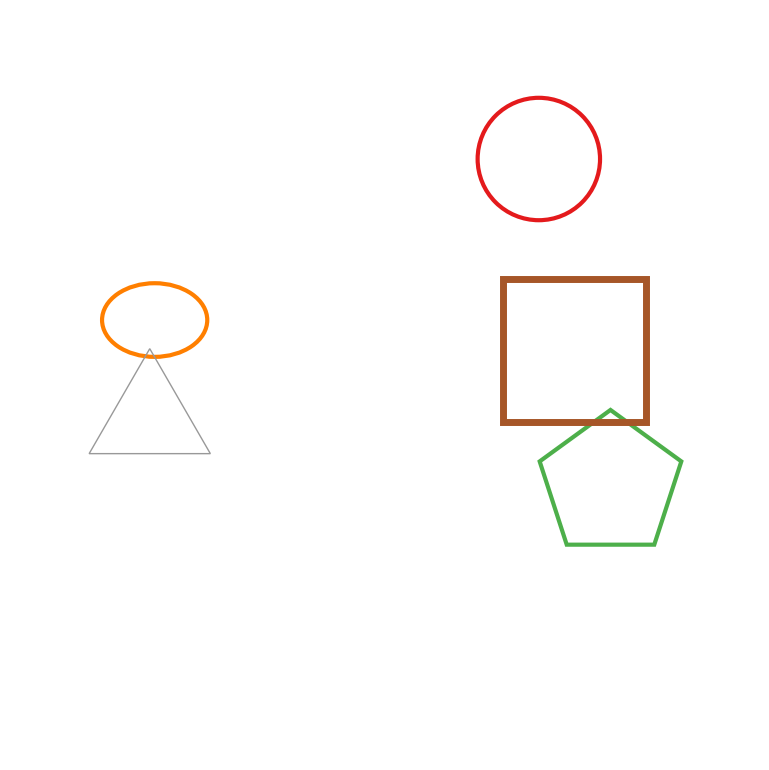[{"shape": "circle", "thickness": 1.5, "radius": 0.4, "center": [0.7, 0.793]}, {"shape": "pentagon", "thickness": 1.5, "radius": 0.48, "center": [0.793, 0.371]}, {"shape": "oval", "thickness": 1.5, "radius": 0.34, "center": [0.201, 0.584]}, {"shape": "square", "thickness": 2.5, "radius": 0.46, "center": [0.746, 0.545]}, {"shape": "triangle", "thickness": 0.5, "radius": 0.45, "center": [0.194, 0.456]}]